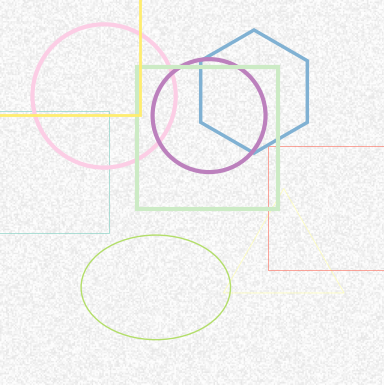[{"shape": "square", "thickness": 0.5, "radius": 0.79, "center": [0.125, 0.553]}, {"shape": "triangle", "thickness": 0.5, "radius": 0.9, "center": [0.737, 0.33]}, {"shape": "square", "thickness": 0.5, "radius": 0.81, "center": [0.857, 0.459]}, {"shape": "hexagon", "thickness": 2.5, "radius": 0.8, "center": [0.66, 0.762]}, {"shape": "oval", "thickness": 1, "radius": 0.97, "center": [0.405, 0.254]}, {"shape": "circle", "thickness": 3, "radius": 0.93, "center": [0.27, 0.751]}, {"shape": "circle", "thickness": 3, "radius": 0.73, "center": [0.543, 0.7]}, {"shape": "square", "thickness": 3, "radius": 0.92, "center": [0.539, 0.641]}, {"shape": "square", "thickness": 2, "radius": 0.97, "center": [0.171, 0.895]}]